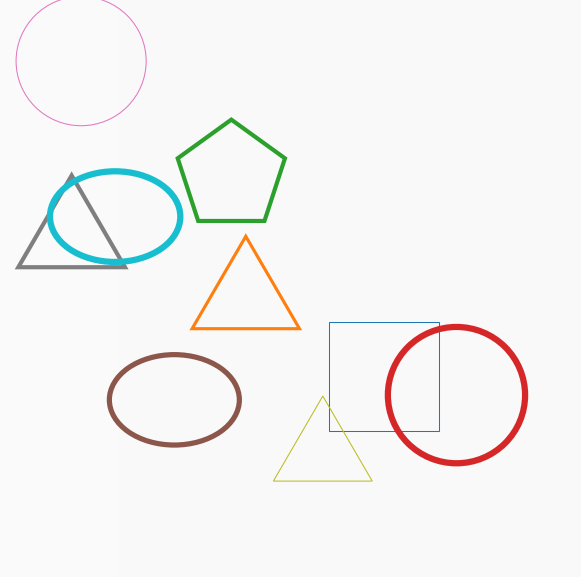[{"shape": "square", "thickness": 0.5, "radius": 0.47, "center": [0.66, 0.347]}, {"shape": "triangle", "thickness": 1.5, "radius": 0.53, "center": [0.423, 0.483]}, {"shape": "pentagon", "thickness": 2, "radius": 0.49, "center": [0.398, 0.695]}, {"shape": "circle", "thickness": 3, "radius": 0.59, "center": [0.785, 0.315]}, {"shape": "oval", "thickness": 2.5, "radius": 0.56, "center": [0.3, 0.307]}, {"shape": "circle", "thickness": 0.5, "radius": 0.56, "center": [0.14, 0.893]}, {"shape": "triangle", "thickness": 2, "radius": 0.53, "center": [0.123, 0.589]}, {"shape": "triangle", "thickness": 0.5, "radius": 0.49, "center": [0.555, 0.215]}, {"shape": "oval", "thickness": 3, "radius": 0.56, "center": [0.198, 0.624]}]